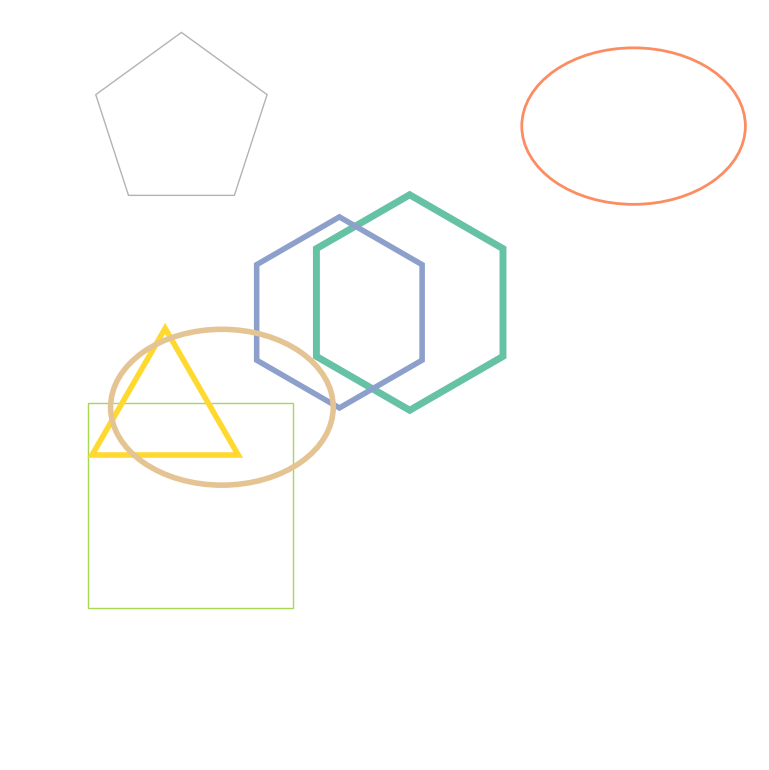[{"shape": "hexagon", "thickness": 2.5, "radius": 0.7, "center": [0.532, 0.607]}, {"shape": "oval", "thickness": 1, "radius": 0.73, "center": [0.823, 0.836]}, {"shape": "hexagon", "thickness": 2, "radius": 0.62, "center": [0.441, 0.594]}, {"shape": "square", "thickness": 0.5, "radius": 0.67, "center": [0.248, 0.343]}, {"shape": "triangle", "thickness": 2, "radius": 0.55, "center": [0.214, 0.464]}, {"shape": "oval", "thickness": 2, "radius": 0.72, "center": [0.288, 0.471]}, {"shape": "pentagon", "thickness": 0.5, "radius": 0.58, "center": [0.236, 0.841]}]